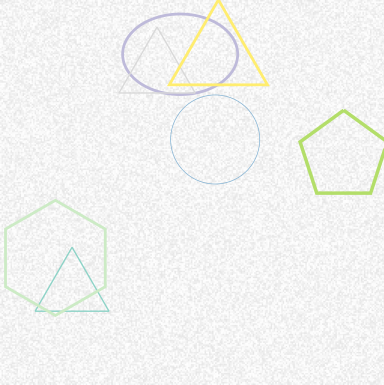[{"shape": "triangle", "thickness": 1, "radius": 0.55, "center": [0.187, 0.247]}, {"shape": "oval", "thickness": 2, "radius": 0.75, "center": [0.468, 0.859]}, {"shape": "circle", "thickness": 0.5, "radius": 0.58, "center": [0.559, 0.638]}, {"shape": "pentagon", "thickness": 2.5, "radius": 0.6, "center": [0.893, 0.595]}, {"shape": "triangle", "thickness": 1, "radius": 0.57, "center": [0.408, 0.816]}, {"shape": "hexagon", "thickness": 2, "radius": 0.75, "center": [0.144, 0.33]}, {"shape": "triangle", "thickness": 2, "radius": 0.74, "center": [0.567, 0.853]}]